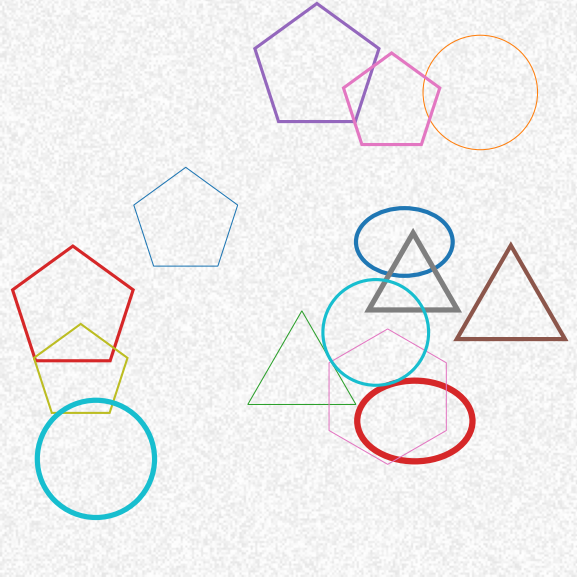[{"shape": "oval", "thickness": 2, "radius": 0.42, "center": [0.7, 0.58]}, {"shape": "pentagon", "thickness": 0.5, "radius": 0.47, "center": [0.322, 0.615]}, {"shape": "circle", "thickness": 0.5, "radius": 0.5, "center": [0.832, 0.839]}, {"shape": "triangle", "thickness": 0.5, "radius": 0.54, "center": [0.523, 0.353]}, {"shape": "pentagon", "thickness": 1.5, "radius": 0.55, "center": [0.126, 0.463]}, {"shape": "oval", "thickness": 3, "radius": 0.5, "center": [0.718, 0.27]}, {"shape": "pentagon", "thickness": 1.5, "radius": 0.57, "center": [0.549, 0.88]}, {"shape": "triangle", "thickness": 2, "radius": 0.54, "center": [0.885, 0.466]}, {"shape": "pentagon", "thickness": 1.5, "radius": 0.44, "center": [0.678, 0.82]}, {"shape": "hexagon", "thickness": 0.5, "radius": 0.59, "center": [0.671, 0.312]}, {"shape": "triangle", "thickness": 2.5, "radius": 0.44, "center": [0.715, 0.507]}, {"shape": "pentagon", "thickness": 1, "radius": 0.43, "center": [0.14, 0.353]}, {"shape": "circle", "thickness": 2.5, "radius": 0.51, "center": [0.166, 0.205]}, {"shape": "circle", "thickness": 1.5, "radius": 0.46, "center": [0.651, 0.424]}]